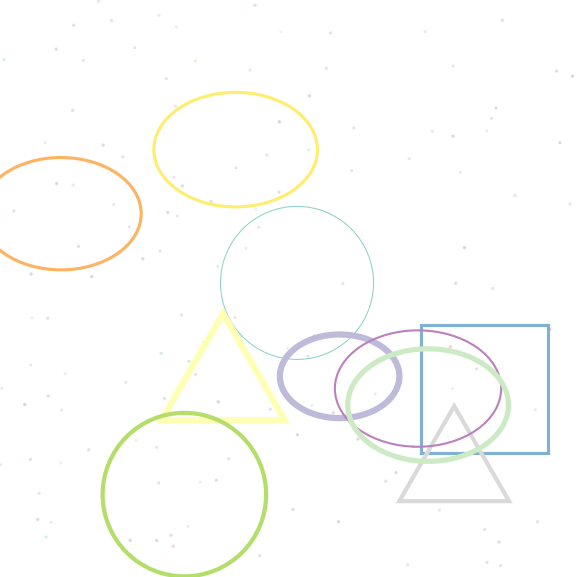[{"shape": "circle", "thickness": 0.5, "radius": 0.66, "center": [0.514, 0.509]}, {"shape": "triangle", "thickness": 3, "radius": 0.62, "center": [0.386, 0.333]}, {"shape": "oval", "thickness": 3, "radius": 0.52, "center": [0.588, 0.348]}, {"shape": "square", "thickness": 1.5, "radius": 0.55, "center": [0.839, 0.326]}, {"shape": "oval", "thickness": 1.5, "radius": 0.69, "center": [0.106, 0.629]}, {"shape": "circle", "thickness": 2, "radius": 0.71, "center": [0.319, 0.143]}, {"shape": "triangle", "thickness": 2, "radius": 0.55, "center": [0.787, 0.186]}, {"shape": "oval", "thickness": 1, "radius": 0.72, "center": [0.724, 0.326]}, {"shape": "oval", "thickness": 2.5, "radius": 0.7, "center": [0.741, 0.298]}, {"shape": "oval", "thickness": 1.5, "radius": 0.71, "center": [0.408, 0.74]}]